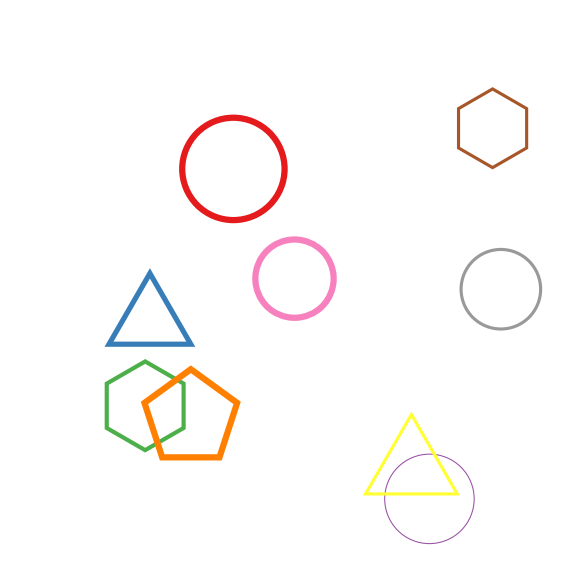[{"shape": "circle", "thickness": 3, "radius": 0.44, "center": [0.404, 0.707]}, {"shape": "triangle", "thickness": 2.5, "radius": 0.41, "center": [0.26, 0.444]}, {"shape": "hexagon", "thickness": 2, "radius": 0.38, "center": [0.251, 0.296]}, {"shape": "circle", "thickness": 0.5, "radius": 0.39, "center": [0.744, 0.135]}, {"shape": "pentagon", "thickness": 3, "radius": 0.42, "center": [0.33, 0.275]}, {"shape": "triangle", "thickness": 1.5, "radius": 0.46, "center": [0.712, 0.19]}, {"shape": "hexagon", "thickness": 1.5, "radius": 0.34, "center": [0.853, 0.777]}, {"shape": "circle", "thickness": 3, "radius": 0.34, "center": [0.51, 0.517]}, {"shape": "circle", "thickness": 1.5, "radius": 0.34, "center": [0.867, 0.498]}]